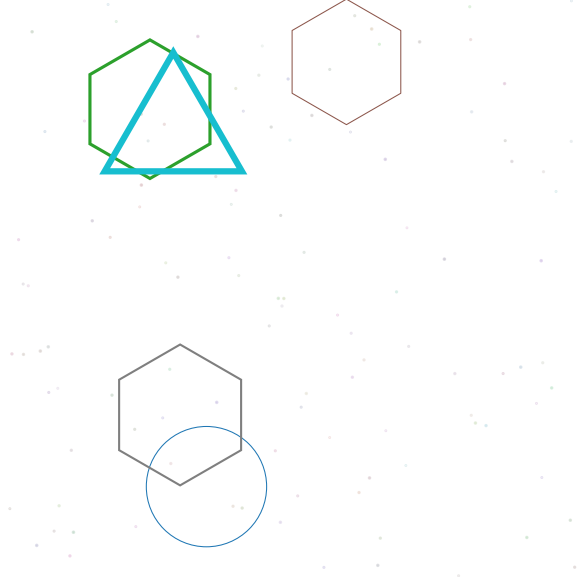[{"shape": "circle", "thickness": 0.5, "radius": 0.52, "center": [0.358, 0.156]}, {"shape": "hexagon", "thickness": 1.5, "radius": 0.6, "center": [0.26, 0.81]}, {"shape": "hexagon", "thickness": 0.5, "radius": 0.54, "center": [0.6, 0.892]}, {"shape": "hexagon", "thickness": 1, "radius": 0.61, "center": [0.312, 0.281]}, {"shape": "triangle", "thickness": 3, "radius": 0.69, "center": [0.3, 0.771]}]